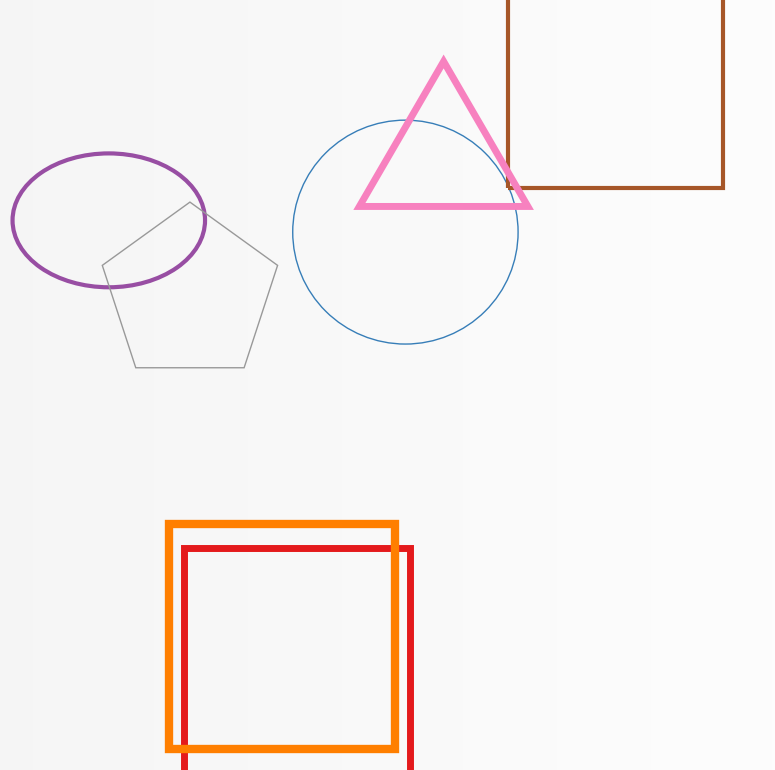[{"shape": "square", "thickness": 2.5, "radius": 0.73, "center": [0.383, 0.143]}, {"shape": "circle", "thickness": 0.5, "radius": 0.73, "center": [0.523, 0.699]}, {"shape": "oval", "thickness": 1.5, "radius": 0.62, "center": [0.14, 0.714]}, {"shape": "square", "thickness": 3, "radius": 0.73, "center": [0.364, 0.173]}, {"shape": "square", "thickness": 1.5, "radius": 0.69, "center": [0.794, 0.894]}, {"shape": "triangle", "thickness": 2.5, "radius": 0.63, "center": [0.572, 0.795]}, {"shape": "pentagon", "thickness": 0.5, "radius": 0.59, "center": [0.245, 0.619]}]